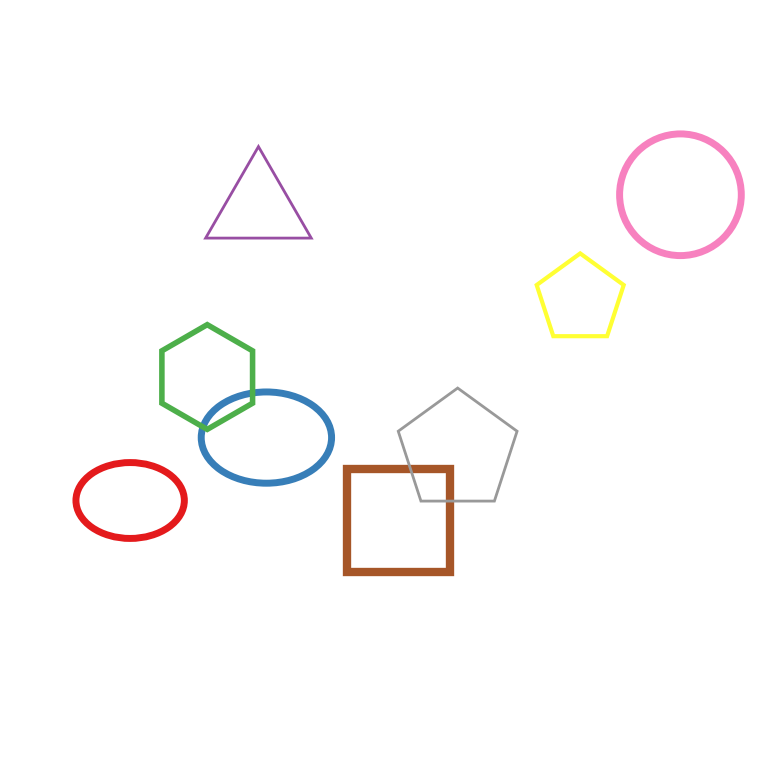[{"shape": "oval", "thickness": 2.5, "radius": 0.35, "center": [0.169, 0.35]}, {"shape": "oval", "thickness": 2.5, "radius": 0.42, "center": [0.346, 0.432]}, {"shape": "hexagon", "thickness": 2, "radius": 0.34, "center": [0.269, 0.51]}, {"shape": "triangle", "thickness": 1, "radius": 0.4, "center": [0.336, 0.73]}, {"shape": "pentagon", "thickness": 1.5, "radius": 0.3, "center": [0.753, 0.611]}, {"shape": "square", "thickness": 3, "radius": 0.34, "center": [0.518, 0.324]}, {"shape": "circle", "thickness": 2.5, "radius": 0.4, "center": [0.884, 0.747]}, {"shape": "pentagon", "thickness": 1, "radius": 0.41, "center": [0.594, 0.415]}]